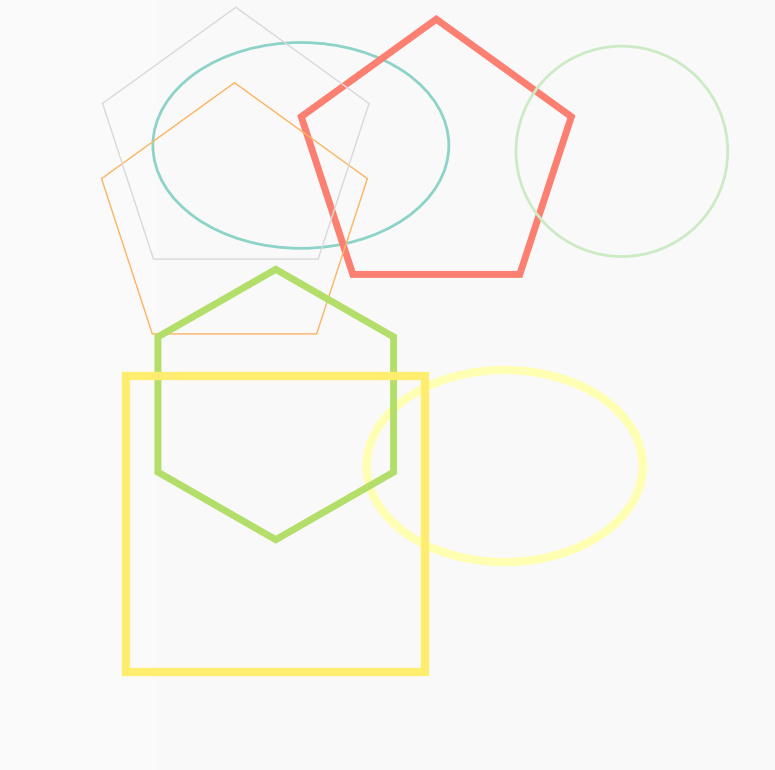[{"shape": "oval", "thickness": 1, "radius": 0.95, "center": [0.388, 0.811]}, {"shape": "oval", "thickness": 3, "radius": 0.89, "center": [0.651, 0.395]}, {"shape": "pentagon", "thickness": 2.5, "radius": 0.92, "center": [0.563, 0.792]}, {"shape": "pentagon", "thickness": 0.5, "radius": 0.9, "center": [0.303, 0.712]}, {"shape": "hexagon", "thickness": 2.5, "radius": 0.88, "center": [0.356, 0.475]}, {"shape": "pentagon", "thickness": 0.5, "radius": 0.9, "center": [0.304, 0.81]}, {"shape": "circle", "thickness": 1, "radius": 0.68, "center": [0.802, 0.803]}, {"shape": "square", "thickness": 3, "radius": 0.96, "center": [0.356, 0.32]}]